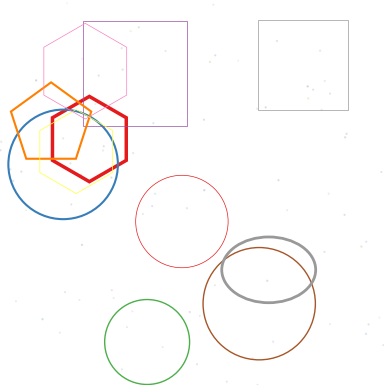[{"shape": "circle", "thickness": 0.5, "radius": 0.6, "center": [0.472, 0.425]}, {"shape": "hexagon", "thickness": 2.5, "radius": 0.55, "center": [0.232, 0.639]}, {"shape": "circle", "thickness": 1.5, "radius": 0.71, "center": [0.164, 0.573]}, {"shape": "circle", "thickness": 1, "radius": 0.55, "center": [0.382, 0.112]}, {"shape": "square", "thickness": 0.5, "radius": 0.68, "center": [0.35, 0.809]}, {"shape": "pentagon", "thickness": 1.5, "radius": 0.55, "center": [0.133, 0.676]}, {"shape": "hexagon", "thickness": 0.5, "radius": 0.55, "center": [0.198, 0.606]}, {"shape": "circle", "thickness": 1, "radius": 0.73, "center": [0.673, 0.211]}, {"shape": "hexagon", "thickness": 0.5, "radius": 0.62, "center": [0.222, 0.815]}, {"shape": "oval", "thickness": 2, "radius": 0.61, "center": [0.698, 0.299]}, {"shape": "square", "thickness": 0.5, "radius": 0.58, "center": [0.788, 0.832]}]